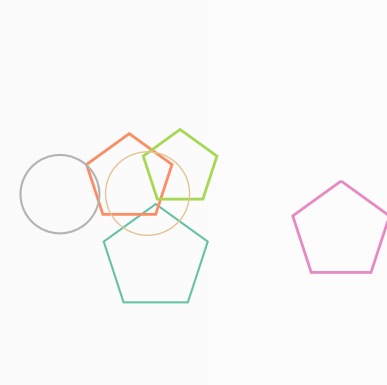[{"shape": "pentagon", "thickness": 1.5, "radius": 0.71, "center": [0.402, 0.329]}, {"shape": "pentagon", "thickness": 2, "radius": 0.58, "center": [0.334, 0.537]}, {"shape": "pentagon", "thickness": 2, "radius": 0.66, "center": [0.88, 0.399]}, {"shape": "pentagon", "thickness": 2, "radius": 0.5, "center": [0.465, 0.564]}, {"shape": "circle", "thickness": 1, "radius": 0.54, "center": [0.381, 0.497]}, {"shape": "circle", "thickness": 1.5, "radius": 0.51, "center": [0.155, 0.496]}]